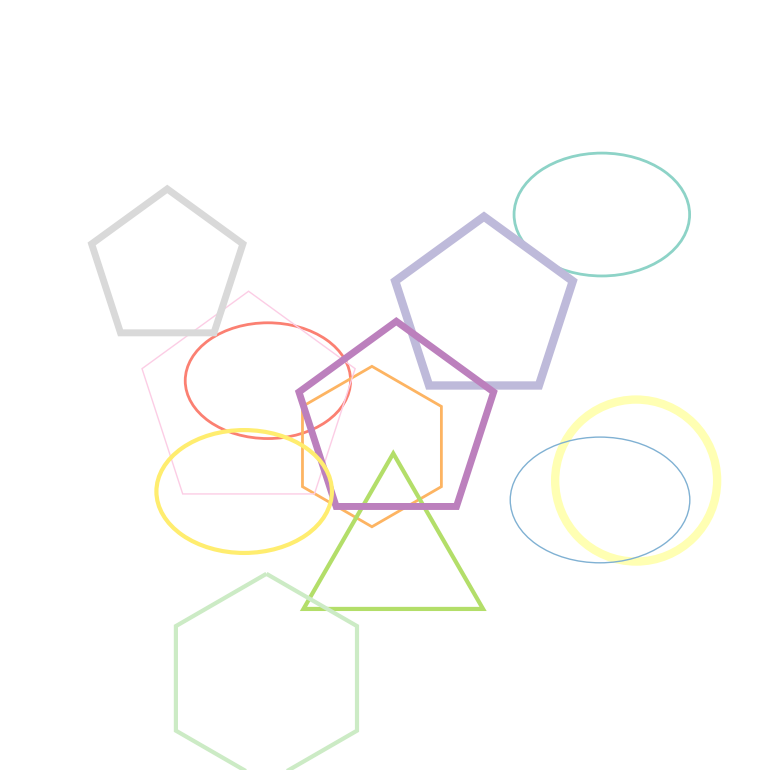[{"shape": "oval", "thickness": 1, "radius": 0.57, "center": [0.782, 0.721]}, {"shape": "circle", "thickness": 3, "radius": 0.53, "center": [0.826, 0.376]}, {"shape": "pentagon", "thickness": 3, "radius": 0.61, "center": [0.629, 0.597]}, {"shape": "oval", "thickness": 1, "radius": 0.54, "center": [0.348, 0.506]}, {"shape": "oval", "thickness": 0.5, "radius": 0.58, "center": [0.779, 0.351]}, {"shape": "hexagon", "thickness": 1, "radius": 0.52, "center": [0.483, 0.42]}, {"shape": "triangle", "thickness": 1.5, "radius": 0.67, "center": [0.511, 0.276]}, {"shape": "pentagon", "thickness": 0.5, "radius": 0.73, "center": [0.323, 0.476]}, {"shape": "pentagon", "thickness": 2.5, "radius": 0.52, "center": [0.217, 0.651]}, {"shape": "pentagon", "thickness": 2.5, "radius": 0.66, "center": [0.515, 0.45]}, {"shape": "hexagon", "thickness": 1.5, "radius": 0.68, "center": [0.346, 0.119]}, {"shape": "oval", "thickness": 1.5, "radius": 0.57, "center": [0.317, 0.362]}]